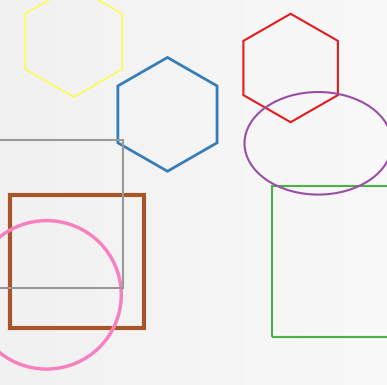[{"shape": "hexagon", "thickness": 1.5, "radius": 0.7, "center": [0.75, 0.823]}, {"shape": "hexagon", "thickness": 2, "radius": 0.74, "center": [0.432, 0.703]}, {"shape": "square", "thickness": 1.5, "radius": 0.98, "center": [0.898, 0.321]}, {"shape": "oval", "thickness": 1.5, "radius": 0.95, "center": [0.821, 0.628]}, {"shape": "hexagon", "thickness": 1, "radius": 0.72, "center": [0.19, 0.892]}, {"shape": "square", "thickness": 3, "radius": 0.86, "center": [0.198, 0.32]}, {"shape": "circle", "thickness": 2.5, "radius": 0.96, "center": [0.12, 0.234]}, {"shape": "square", "thickness": 1.5, "radius": 0.96, "center": [0.126, 0.444]}]